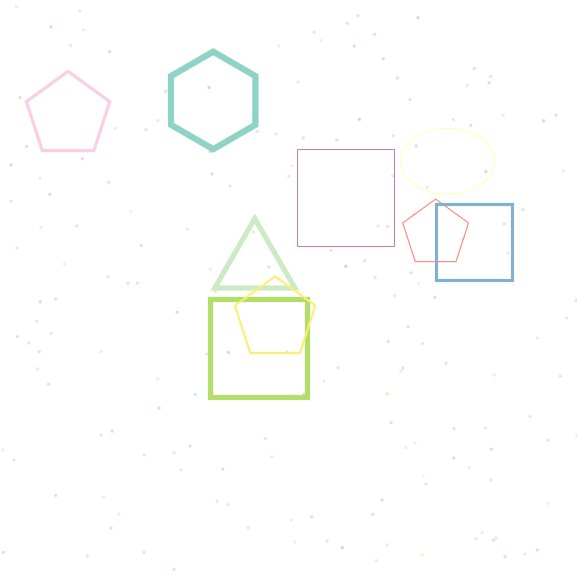[{"shape": "hexagon", "thickness": 3, "radius": 0.42, "center": [0.369, 0.825]}, {"shape": "oval", "thickness": 0.5, "radius": 0.41, "center": [0.775, 0.72]}, {"shape": "pentagon", "thickness": 0.5, "radius": 0.3, "center": [0.754, 0.595]}, {"shape": "square", "thickness": 1.5, "radius": 0.33, "center": [0.821, 0.58]}, {"shape": "square", "thickness": 2.5, "radius": 0.42, "center": [0.447, 0.397]}, {"shape": "pentagon", "thickness": 1.5, "radius": 0.38, "center": [0.118, 0.8]}, {"shape": "square", "thickness": 0.5, "radius": 0.42, "center": [0.598, 0.657]}, {"shape": "triangle", "thickness": 2.5, "radius": 0.4, "center": [0.441, 0.54]}, {"shape": "pentagon", "thickness": 1, "radius": 0.37, "center": [0.476, 0.447]}]